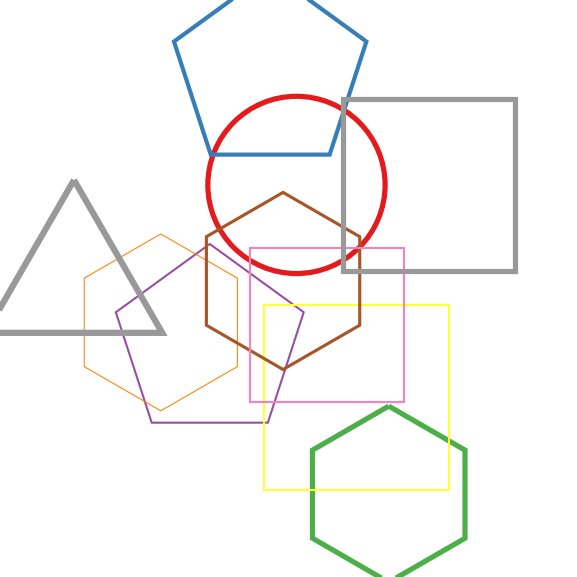[{"shape": "circle", "thickness": 2.5, "radius": 0.77, "center": [0.513, 0.679]}, {"shape": "pentagon", "thickness": 2, "radius": 0.88, "center": [0.468, 0.873]}, {"shape": "hexagon", "thickness": 2.5, "radius": 0.76, "center": [0.673, 0.143]}, {"shape": "pentagon", "thickness": 1, "radius": 0.86, "center": [0.363, 0.406]}, {"shape": "hexagon", "thickness": 0.5, "radius": 0.77, "center": [0.278, 0.441]}, {"shape": "square", "thickness": 1, "radius": 0.8, "center": [0.617, 0.31]}, {"shape": "hexagon", "thickness": 1.5, "radius": 0.77, "center": [0.49, 0.513]}, {"shape": "square", "thickness": 1, "radius": 0.67, "center": [0.566, 0.436]}, {"shape": "square", "thickness": 2.5, "radius": 0.75, "center": [0.743, 0.679]}, {"shape": "triangle", "thickness": 3, "radius": 0.88, "center": [0.128, 0.511]}]